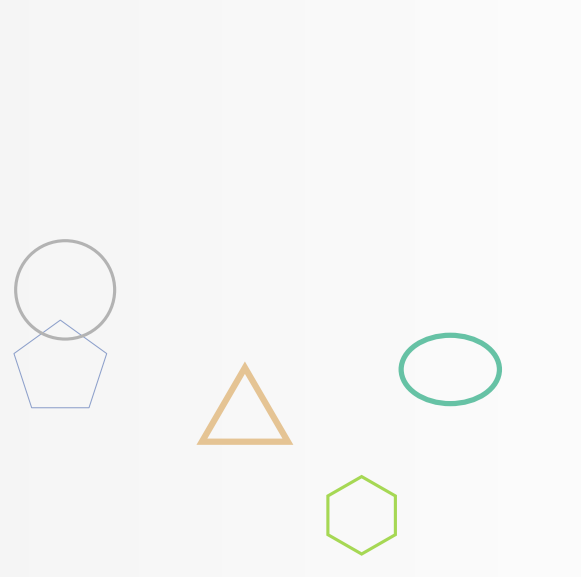[{"shape": "oval", "thickness": 2.5, "radius": 0.42, "center": [0.775, 0.359]}, {"shape": "pentagon", "thickness": 0.5, "radius": 0.42, "center": [0.104, 0.361]}, {"shape": "hexagon", "thickness": 1.5, "radius": 0.34, "center": [0.622, 0.107]}, {"shape": "triangle", "thickness": 3, "radius": 0.43, "center": [0.421, 0.277]}, {"shape": "circle", "thickness": 1.5, "radius": 0.43, "center": [0.112, 0.497]}]